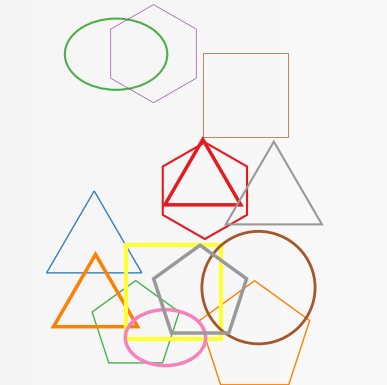[{"shape": "triangle", "thickness": 2.5, "radius": 0.57, "center": [0.523, 0.525]}, {"shape": "hexagon", "thickness": 1.5, "radius": 0.63, "center": [0.529, 0.505]}, {"shape": "triangle", "thickness": 1, "radius": 0.71, "center": [0.243, 0.362]}, {"shape": "pentagon", "thickness": 1, "radius": 0.59, "center": [0.35, 0.153]}, {"shape": "oval", "thickness": 1.5, "radius": 0.66, "center": [0.3, 0.859]}, {"shape": "hexagon", "thickness": 0.5, "radius": 0.64, "center": [0.396, 0.861]}, {"shape": "triangle", "thickness": 2.5, "radius": 0.63, "center": [0.247, 0.214]}, {"shape": "pentagon", "thickness": 1, "radius": 0.75, "center": [0.657, 0.121]}, {"shape": "square", "thickness": 3, "radius": 0.61, "center": [0.448, 0.243]}, {"shape": "square", "thickness": 0.5, "radius": 0.55, "center": [0.633, 0.753]}, {"shape": "circle", "thickness": 2, "radius": 0.73, "center": [0.667, 0.253]}, {"shape": "oval", "thickness": 2.5, "radius": 0.52, "center": [0.427, 0.123]}, {"shape": "pentagon", "thickness": 2.5, "radius": 0.63, "center": [0.516, 0.237]}, {"shape": "triangle", "thickness": 1.5, "radius": 0.72, "center": [0.707, 0.489]}]